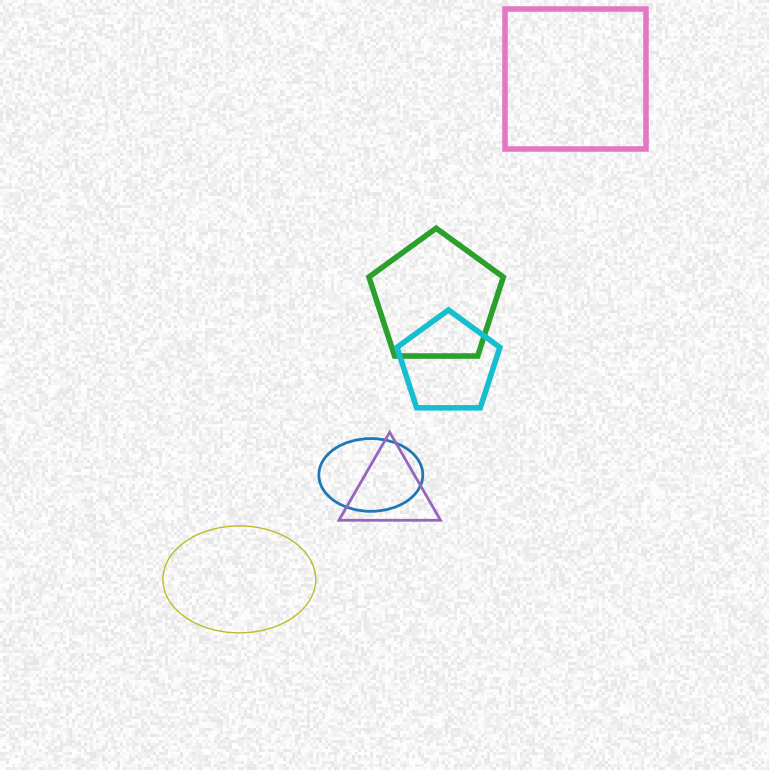[{"shape": "oval", "thickness": 1, "radius": 0.34, "center": [0.482, 0.383]}, {"shape": "pentagon", "thickness": 2, "radius": 0.46, "center": [0.566, 0.612]}, {"shape": "triangle", "thickness": 1, "radius": 0.38, "center": [0.506, 0.362]}, {"shape": "square", "thickness": 2, "radius": 0.45, "center": [0.747, 0.898]}, {"shape": "oval", "thickness": 0.5, "radius": 0.5, "center": [0.311, 0.248]}, {"shape": "pentagon", "thickness": 2, "radius": 0.35, "center": [0.582, 0.527]}]